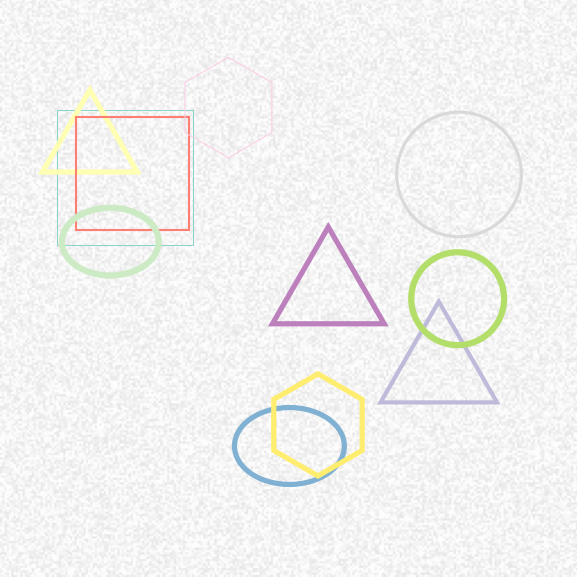[{"shape": "square", "thickness": 0.5, "radius": 0.59, "center": [0.217, 0.692]}, {"shape": "triangle", "thickness": 2.5, "radius": 0.47, "center": [0.156, 0.749]}, {"shape": "triangle", "thickness": 2, "radius": 0.58, "center": [0.76, 0.361]}, {"shape": "square", "thickness": 1, "radius": 0.49, "center": [0.229, 0.698]}, {"shape": "oval", "thickness": 2.5, "radius": 0.48, "center": [0.501, 0.227]}, {"shape": "circle", "thickness": 3, "radius": 0.4, "center": [0.792, 0.482]}, {"shape": "hexagon", "thickness": 0.5, "radius": 0.43, "center": [0.396, 0.813]}, {"shape": "circle", "thickness": 1.5, "radius": 0.54, "center": [0.795, 0.697]}, {"shape": "triangle", "thickness": 2.5, "radius": 0.56, "center": [0.568, 0.494]}, {"shape": "oval", "thickness": 3, "radius": 0.42, "center": [0.191, 0.581]}, {"shape": "hexagon", "thickness": 2.5, "radius": 0.44, "center": [0.551, 0.263]}]